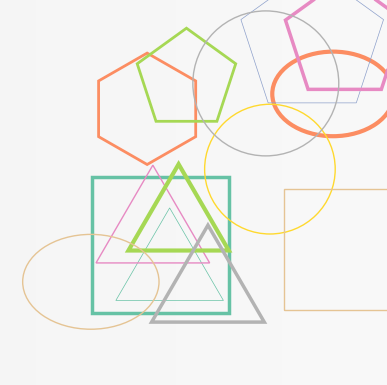[{"shape": "square", "thickness": 2.5, "radius": 0.88, "center": [0.413, 0.363]}, {"shape": "triangle", "thickness": 0.5, "radius": 0.8, "center": [0.438, 0.3]}, {"shape": "hexagon", "thickness": 2, "radius": 0.72, "center": [0.38, 0.717]}, {"shape": "oval", "thickness": 3, "radius": 0.78, "center": [0.86, 0.756]}, {"shape": "pentagon", "thickness": 0.5, "radius": 0.97, "center": [0.806, 0.889]}, {"shape": "triangle", "thickness": 1, "radius": 0.85, "center": [0.394, 0.402]}, {"shape": "pentagon", "thickness": 2.5, "radius": 0.8, "center": [0.89, 0.898]}, {"shape": "pentagon", "thickness": 2, "radius": 0.67, "center": [0.481, 0.793]}, {"shape": "triangle", "thickness": 3, "radius": 0.75, "center": [0.461, 0.424]}, {"shape": "circle", "thickness": 1, "radius": 0.84, "center": [0.697, 0.561]}, {"shape": "oval", "thickness": 1, "radius": 0.88, "center": [0.234, 0.268]}, {"shape": "square", "thickness": 1, "radius": 0.79, "center": [0.889, 0.351]}, {"shape": "circle", "thickness": 1, "radius": 0.94, "center": [0.686, 0.783]}, {"shape": "triangle", "thickness": 2.5, "radius": 0.84, "center": [0.537, 0.247]}]